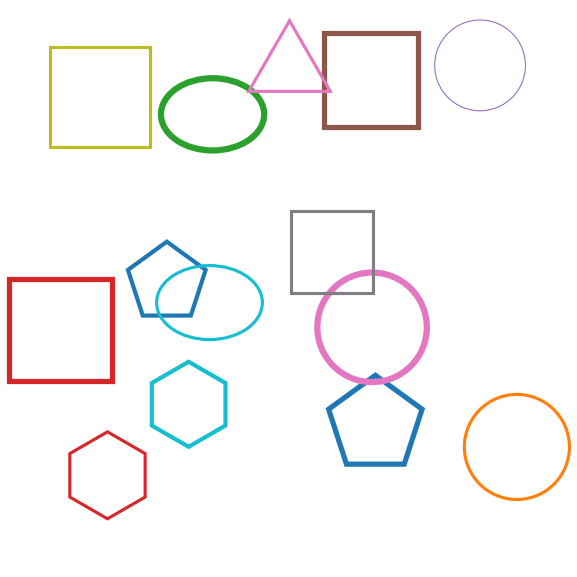[{"shape": "pentagon", "thickness": 2.5, "radius": 0.43, "center": [0.65, 0.264]}, {"shape": "pentagon", "thickness": 2, "radius": 0.35, "center": [0.289, 0.51]}, {"shape": "circle", "thickness": 1.5, "radius": 0.45, "center": [0.895, 0.225]}, {"shape": "oval", "thickness": 3, "radius": 0.45, "center": [0.368, 0.801]}, {"shape": "square", "thickness": 2.5, "radius": 0.44, "center": [0.104, 0.427]}, {"shape": "hexagon", "thickness": 1.5, "radius": 0.38, "center": [0.186, 0.176]}, {"shape": "circle", "thickness": 0.5, "radius": 0.39, "center": [0.831, 0.886]}, {"shape": "square", "thickness": 2.5, "radius": 0.41, "center": [0.642, 0.861]}, {"shape": "triangle", "thickness": 1.5, "radius": 0.41, "center": [0.501, 0.882]}, {"shape": "circle", "thickness": 3, "radius": 0.47, "center": [0.644, 0.432]}, {"shape": "square", "thickness": 1.5, "radius": 0.35, "center": [0.576, 0.562]}, {"shape": "square", "thickness": 1.5, "radius": 0.43, "center": [0.173, 0.831]}, {"shape": "hexagon", "thickness": 2, "radius": 0.37, "center": [0.327, 0.299]}, {"shape": "oval", "thickness": 1.5, "radius": 0.46, "center": [0.363, 0.475]}]